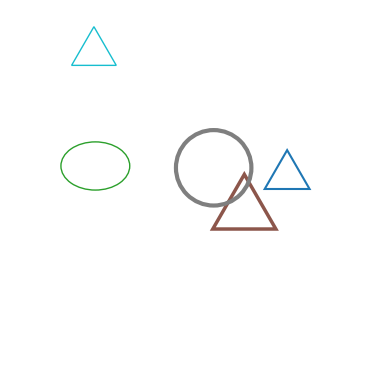[{"shape": "triangle", "thickness": 1.5, "radius": 0.34, "center": [0.746, 0.543]}, {"shape": "oval", "thickness": 1, "radius": 0.45, "center": [0.248, 0.569]}, {"shape": "triangle", "thickness": 2.5, "radius": 0.47, "center": [0.635, 0.452]}, {"shape": "circle", "thickness": 3, "radius": 0.49, "center": [0.555, 0.564]}, {"shape": "triangle", "thickness": 1, "radius": 0.33, "center": [0.244, 0.864]}]